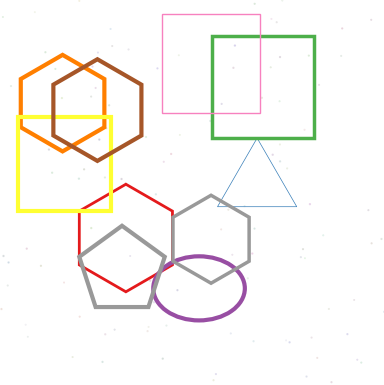[{"shape": "hexagon", "thickness": 2, "radius": 0.7, "center": [0.327, 0.382]}, {"shape": "triangle", "thickness": 0.5, "radius": 0.59, "center": [0.668, 0.523]}, {"shape": "square", "thickness": 2.5, "radius": 0.67, "center": [0.683, 0.774]}, {"shape": "oval", "thickness": 3, "radius": 0.59, "center": [0.517, 0.251]}, {"shape": "hexagon", "thickness": 3, "radius": 0.63, "center": [0.163, 0.732]}, {"shape": "square", "thickness": 3, "radius": 0.6, "center": [0.166, 0.574]}, {"shape": "hexagon", "thickness": 3, "radius": 0.66, "center": [0.253, 0.714]}, {"shape": "square", "thickness": 1, "radius": 0.64, "center": [0.547, 0.835]}, {"shape": "hexagon", "thickness": 2.5, "radius": 0.57, "center": [0.548, 0.379]}, {"shape": "pentagon", "thickness": 3, "radius": 0.58, "center": [0.317, 0.297]}]